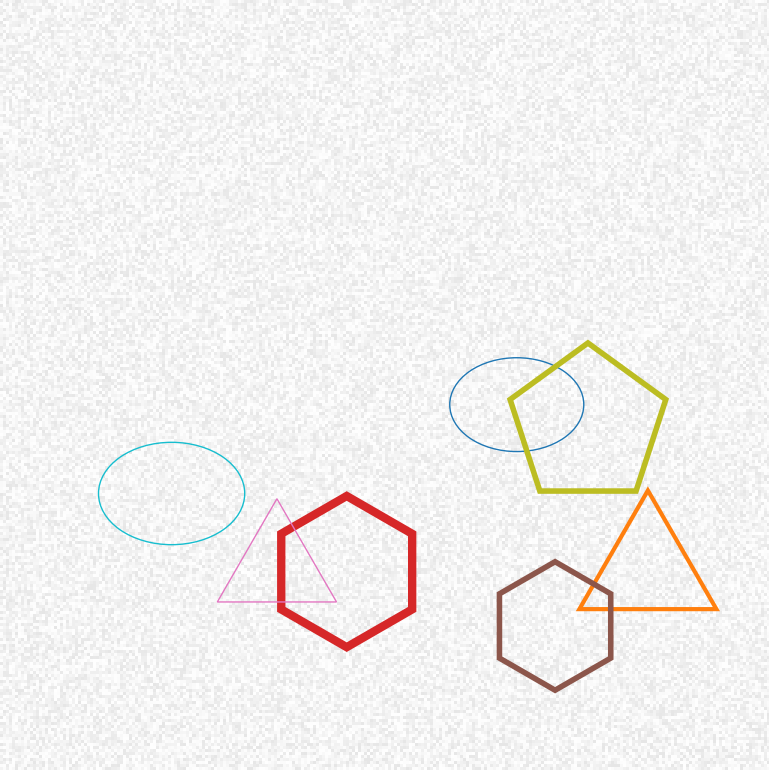[{"shape": "oval", "thickness": 0.5, "radius": 0.44, "center": [0.671, 0.474]}, {"shape": "triangle", "thickness": 1.5, "radius": 0.51, "center": [0.841, 0.26]}, {"shape": "hexagon", "thickness": 3, "radius": 0.49, "center": [0.45, 0.258]}, {"shape": "hexagon", "thickness": 2, "radius": 0.42, "center": [0.721, 0.187]}, {"shape": "triangle", "thickness": 0.5, "radius": 0.45, "center": [0.36, 0.263]}, {"shape": "pentagon", "thickness": 2, "radius": 0.53, "center": [0.764, 0.448]}, {"shape": "oval", "thickness": 0.5, "radius": 0.47, "center": [0.223, 0.359]}]